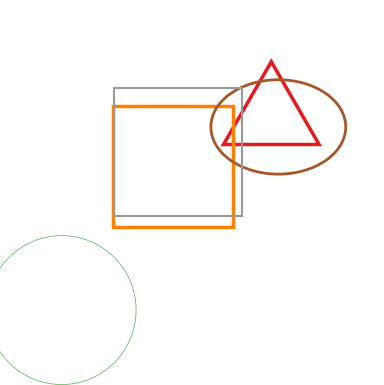[{"shape": "triangle", "thickness": 2.5, "radius": 0.72, "center": [0.705, 0.696]}, {"shape": "circle", "thickness": 0.5, "radius": 0.97, "center": [0.16, 0.195]}, {"shape": "square", "thickness": 2.5, "radius": 0.78, "center": [0.449, 0.567]}, {"shape": "oval", "thickness": 2, "radius": 0.88, "center": [0.723, 0.67]}, {"shape": "square", "thickness": 1.5, "radius": 0.83, "center": [0.463, 0.605]}]